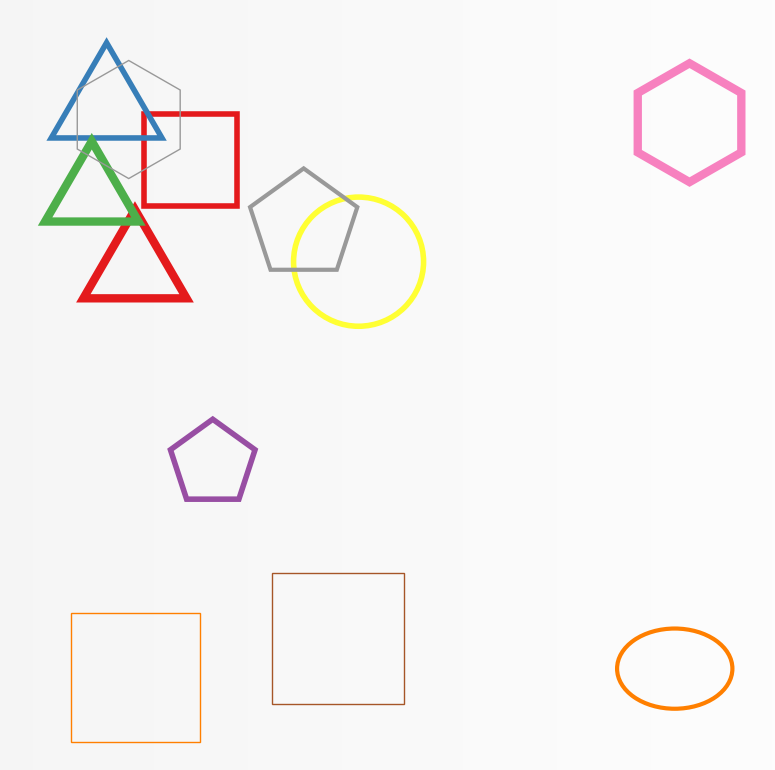[{"shape": "triangle", "thickness": 3, "radius": 0.38, "center": [0.174, 0.651]}, {"shape": "square", "thickness": 2, "radius": 0.3, "center": [0.246, 0.792]}, {"shape": "triangle", "thickness": 2, "radius": 0.41, "center": [0.138, 0.862]}, {"shape": "triangle", "thickness": 3, "radius": 0.35, "center": [0.118, 0.747]}, {"shape": "pentagon", "thickness": 2, "radius": 0.29, "center": [0.275, 0.398]}, {"shape": "square", "thickness": 0.5, "radius": 0.42, "center": [0.175, 0.12]}, {"shape": "oval", "thickness": 1.5, "radius": 0.37, "center": [0.871, 0.132]}, {"shape": "circle", "thickness": 2, "radius": 0.42, "center": [0.463, 0.66]}, {"shape": "square", "thickness": 0.5, "radius": 0.43, "center": [0.436, 0.17]}, {"shape": "hexagon", "thickness": 3, "radius": 0.39, "center": [0.89, 0.841]}, {"shape": "hexagon", "thickness": 0.5, "radius": 0.38, "center": [0.166, 0.845]}, {"shape": "pentagon", "thickness": 1.5, "radius": 0.36, "center": [0.392, 0.709]}]